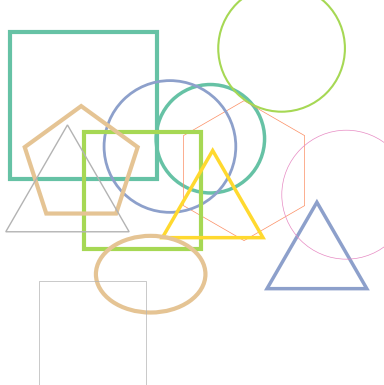[{"shape": "square", "thickness": 3, "radius": 0.96, "center": [0.217, 0.726]}, {"shape": "circle", "thickness": 2.5, "radius": 0.7, "center": [0.546, 0.64]}, {"shape": "hexagon", "thickness": 0.5, "radius": 0.91, "center": [0.634, 0.557]}, {"shape": "circle", "thickness": 2, "radius": 0.86, "center": [0.441, 0.62]}, {"shape": "triangle", "thickness": 2.5, "radius": 0.75, "center": [0.823, 0.325]}, {"shape": "circle", "thickness": 0.5, "radius": 0.84, "center": [0.899, 0.494]}, {"shape": "circle", "thickness": 1.5, "radius": 0.82, "center": [0.731, 0.874]}, {"shape": "square", "thickness": 3, "radius": 0.76, "center": [0.371, 0.506]}, {"shape": "triangle", "thickness": 2.5, "radius": 0.75, "center": [0.552, 0.458]}, {"shape": "pentagon", "thickness": 3, "radius": 0.77, "center": [0.211, 0.57]}, {"shape": "oval", "thickness": 3, "radius": 0.71, "center": [0.391, 0.288]}, {"shape": "triangle", "thickness": 1, "radius": 0.92, "center": [0.175, 0.49]}, {"shape": "square", "thickness": 0.5, "radius": 0.69, "center": [0.241, 0.132]}]